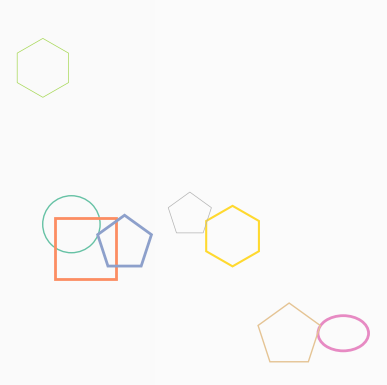[{"shape": "circle", "thickness": 1, "radius": 0.37, "center": [0.184, 0.418]}, {"shape": "square", "thickness": 2, "radius": 0.39, "center": [0.221, 0.354]}, {"shape": "pentagon", "thickness": 2, "radius": 0.36, "center": [0.321, 0.368]}, {"shape": "oval", "thickness": 2, "radius": 0.33, "center": [0.886, 0.134]}, {"shape": "hexagon", "thickness": 0.5, "radius": 0.38, "center": [0.111, 0.824]}, {"shape": "hexagon", "thickness": 1.5, "radius": 0.39, "center": [0.6, 0.387]}, {"shape": "pentagon", "thickness": 1, "radius": 0.42, "center": [0.746, 0.129]}, {"shape": "pentagon", "thickness": 0.5, "radius": 0.29, "center": [0.49, 0.443]}]